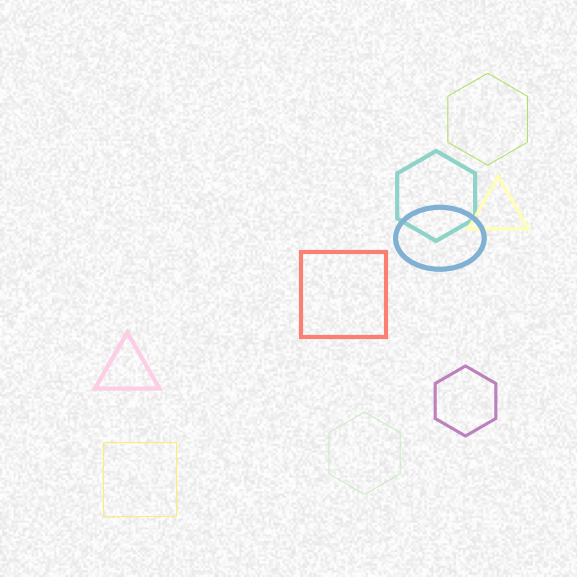[{"shape": "hexagon", "thickness": 2, "radius": 0.39, "center": [0.755, 0.66]}, {"shape": "triangle", "thickness": 1.5, "radius": 0.3, "center": [0.863, 0.633]}, {"shape": "square", "thickness": 2, "radius": 0.37, "center": [0.595, 0.489]}, {"shape": "oval", "thickness": 2.5, "radius": 0.38, "center": [0.762, 0.587]}, {"shape": "hexagon", "thickness": 0.5, "radius": 0.4, "center": [0.844, 0.793]}, {"shape": "triangle", "thickness": 2, "radius": 0.32, "center": [0.22, 0.359]}, {"shape": "hexagon", "thickness": 1.5, "radius": 0.3, "center": [0.806, 0.305]}, {"shape": "hexagon", "thickness": 0.5, "radius": 0.36, "center": [0.631, 0.214]}, {"shape": "square", "thickness": 0.5, "radius": 0.32, "center": [0.242, 0.17]}]